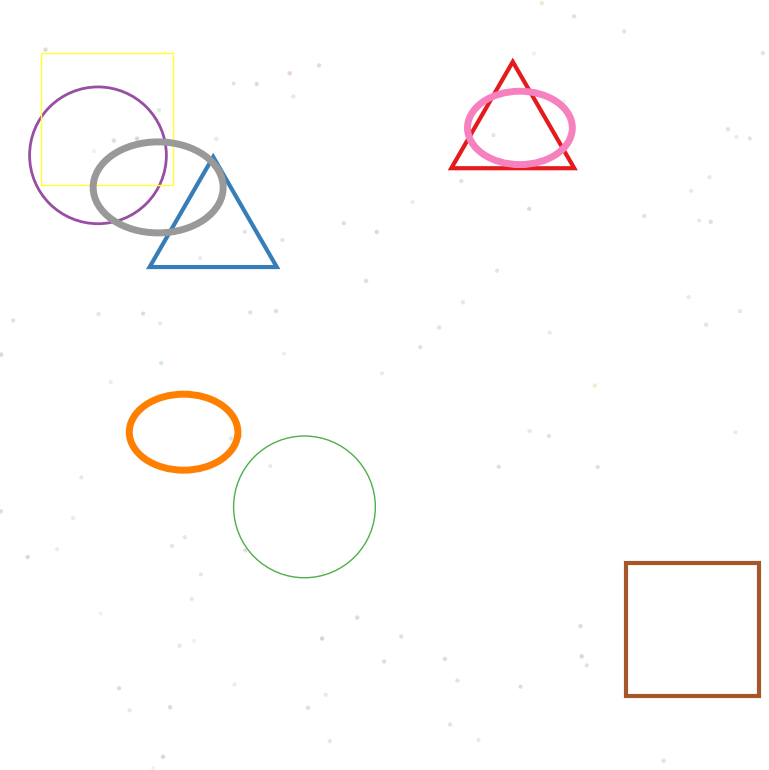[{"shape": "triangle", "thickness": 1.5, "radius": 0.46, "center": [0.666, 0.828]}, {"shape": "triangle", "thickness": 1.5, "radius": 0.48, "center": [0.277, 0.701]}, {"shape": "circle", "thickness": 0.5, "radius": 0.46, "center": [0.395, 0.342]}, {"shape": "circle", "thickness": 1, "radius": 0.44, "center": [0.127, 0.798]}, {"shape": "oval", "thickness": 2.5, "radius": 0.35, "center": [0.238, 0.439]}, {"shape": "square", "thickness": 0.5, "radius": 0.43, "center": [0.139, 0.846]}, {"shape": "square", "thickness": 1.5, "radius": 0.43, "center": [0.9, 0.182]}, {"shape": "oval", "thickness": 2.5, "radius": 0.34, "center": [0.675, 0.834]}, {"shape": "oval", "thickness": 2.5, "radius": 0.42, "center": [0.205, 0.757]}]